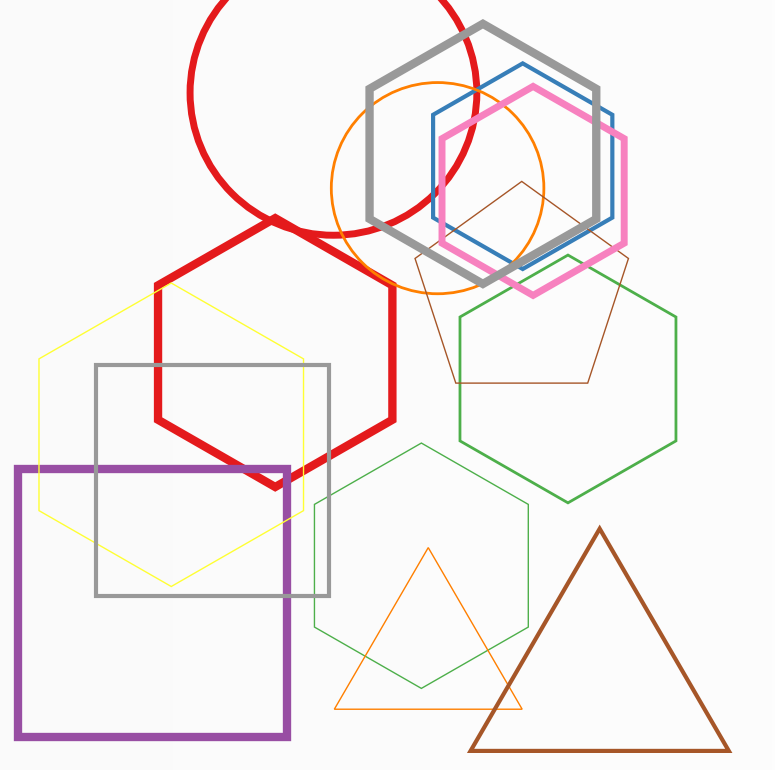[{"shape": "circle", "thickness": 2.5, "radius": 0.93, "center": [0.43, 0.88]}, {"shape": "hexagon", "thickness": 3, "radius": 0.87, "center": [0.355, 0.542]}, {"shape": "hexagon", "thickness": 1.5, "radius": 0.67, "center": [0.674, 0.784]}, {"shape": "hexagon", "thickness": 0.5, "radius": 0.8, "center": [0.544, 0.265]}, {"shape": "hexagon", "thickness": 1, "radius": 0.8, "center": [0.733, 0.508]}, {"shape": "square", "thickness": 3, "radius": 0.87, "center": [0.197, 0.217]}, {"shape": "triangle", "thickness": 0.5, "radius": 0.7, "center": [0.553, 0.149]}, {"shape": "circle", "thickness": 1, "radius": 0.69, "center": [0.565, 0.756]}, {"shape": "hexagon", "thickness": 0.5, "radius": 0.99, "center": [0.221, 0.435]}, {"shape": "triangle", "thickness": 1.5, "radius": 0.96, "center": [0.774, 0.121]}, {"shape": "pentagon", "thickness": 0.5, "radius": 0.72, "center": [0.673, 0.62]}, {"shape": "hexagon", "thickness": 2.5, "radius": 0.68, "center": [0.688, 0.752]}, {"shape": "square", "thickness": 1.5, "radius": 0.75, "center": [0.274, 0.376]}, {"shape": "hexagon", "thickness": 3, "radius": 0.84, "center": [0.623, 0.8]}]